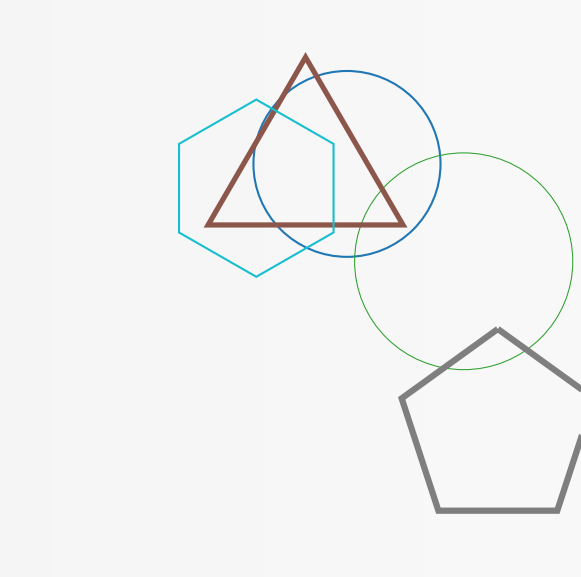[{"shape": "circle", "thickness": 1, "radius": 0.8, "center": [0.597, 0.715]}, {"shape": "circle", "thickness": 0.5, "radius": 0.94, "center": [0.798, 0.547]}, {"shape": "triangle", "thickness": 2.5, "radius": 0.97, "center": [0.526, 0.706]}, {"shape": "pentagon", "thickness": 3, "radius": 0.87, "center": [0.856, 0.256]}, {"shape": "hexagon", "thickness": 1, "radius": 0.77, "center": [0.441, 0.673]}]